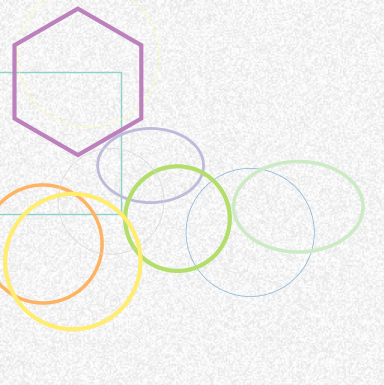[{"shape": "square", "thickness": 1, "radius": 0.92, "center": [0.13, 0.629]}, {"shape": "circle", "thickness": 0.5, "radius": 0.92, "center": [0.23, 0.854]}, {"shape": "oval", "thickness": 2, "radius": 0.69, "center": [0.391, 0.57]}, {"shape": "circle", "thickness": 0.5, "radius": 0.83, "center": [0.65, 0.396]}, {"shape": "circle", "thickness": 2.5, "radius": 0.77, "center": [0.112, 0.366]}, {"shape": "circle", "thickness": 3, "radius": 0.68, "center": [0.461, 0.432]}, {"shape": "circle", "thickness": 0.5, "radius": 0.69, "center": [0.288, 0.477]}, {"shape": "hexagon", "thickness": 3, "radius": 0.95, "center": [0.202, 0.787]}, {"shape": "oval", "thickness": 2.5, "radius": 0.84, "center": [0.775, 0.463]}, {"shape": "circle", "thickness": 3, "radius": 0.88, "center": [0.189, 0.321]}]